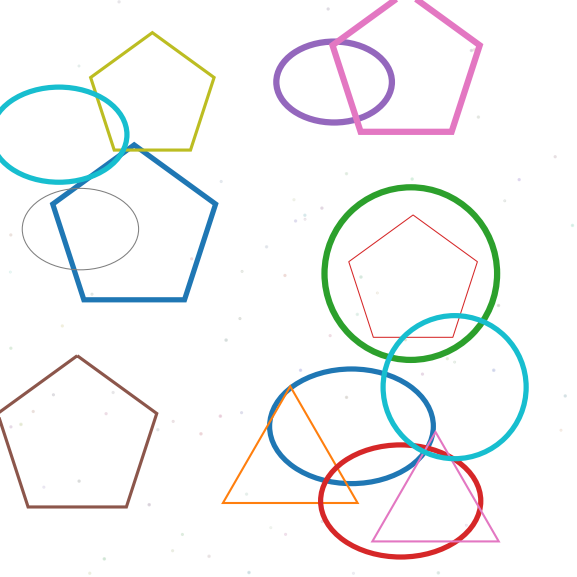[{"shape": "pentagon", "thickness": 2.5, "radius": 0.74, "center": [0.232, 0.6]}, {"shape": "oval", "thickness": 2.5, "radius": 0.71, "center": [0.609, 0.261]}, {"shape": "triangle", "thickness": 1, "radius": 0.67, "center": [0.503, 0.195]}, {"shape": "circle", "thickness": 3, "radius": 0.75, "center": [0.711, 0.525]}, {"shape": "pentagon", "thickness": 0.5, "radius": 0.59, "center": [0.715, 0.51]}, {"shape": "oval", "thickness": 2.5, "radius": 0.69, "center": [0.694, 0.132]}, {"shape": "oval", "thickness": 3, "radius": 0.5, "center": [0.579, 0.857]}, {"shape": "pentagon", "thickness": 1.5, "radius": 0.72, "center": [0.134, 0.238]}, {"shape": "triangle", "thickness": 1, "radius": 0.63, "center": [0.754, 0.125]}, {"shape": "pentagon", "thickness": 3, "radius": 0.67, "center": [0.703, 0.879]}, {"shape": "oval", "thickness": 0.5, "radius": 0.5, "center": [0.139, 0.602]}, {"shape": "pentagon", "thickness": 1.5, "radius": 0.56, "center": [0.264, 0.83]}, {"shape": "circle", "thickness": 2.5, "radius": 0.62, "center": [0.787, 0.329]}, {"shape": "oval", "thickness": 2.5, "radius": 0.59, "center": [0.102, 0.766]}]